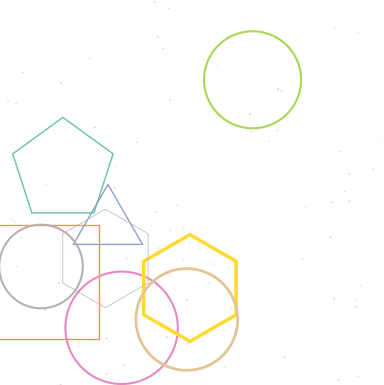[{"shape": "pentagon", "thickness": 1, "radius": 0.69, "center": [0.163, 0.558]}, {"shape": "square", "thickness": 1, "radius": 0.74, "center": [0.108, 0.267]}, {"shape": "triangle", "thickness": 1, "radius": 0.52, "center": [0.28, 0.417]}, {"shape": "circle", "thickness": 1.5, "radius": 0.73, "center": [0.316, 0.149]}, {"shape": "circle", "thickness": 1.5, "radius": 0.63, "center": [0.656, 0.793]}, {"shape": "hexagon", "thickness": 2.5, "radius": 0.69, "center": [0.493, 0.252]}, {"shape": "circle", "thickness": 2, "radius": 0.66, "center": [0.485, 0.17]}, {"shape": "circle", "thickness": 1.5, "radius": 0.54, "center": [0.106, 0.308]}, {"shape": "hexagon", "thickness": 0.5, "radius": 0.64, "center": [0.274, 0.329]}]